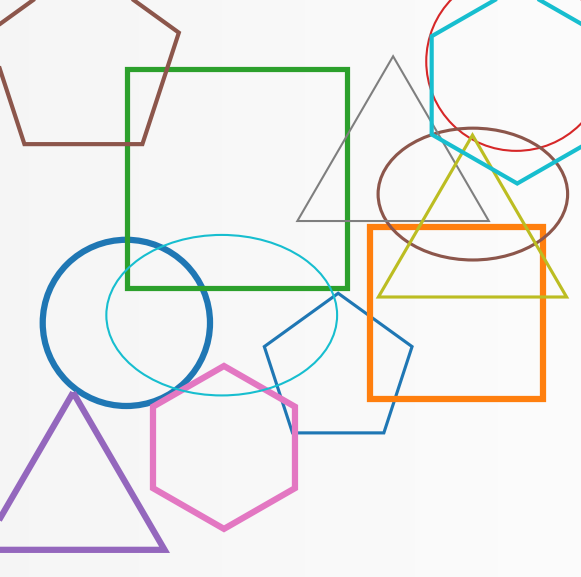[{"shape": "circle", "thickness": 3, "radius": 0.72, "center": [0.217, 0.44]}, {"shape": "pentagon", "thickness": 1.5, "radius": 0.67, "center": [0.582, 0.358]}, {"shape": "square", "thickness": 3, "radius": 0.74, "center": [0.785, 0.457]}, {"shape": "square", "thickness": 2.5, "radius": 0.95, "center": [0.408, 0.69]}, {"shape": "circle", "thickness": 1, "radius": 0.77, "center": [0.888, 0.893]}, {"shape": "triangle", "thickness": 3, "radius": 0.91, "center": [0.126, 0.138]}, {"shape": "oval", "thickness": 1.5, "radius": 0.82, "center": [0.814, 0.663]}, {"shape": "pentagon", "thickness": 2, "radius": 0.86, "center": [0.143, 0.889]}, {"shape": "hexagon", "thickness": 3, "radius": 0.71, "center": [0.385, 0.224]}, {"shape": "triangle", "thickness": 1, "radius": 0.95, "center": [0.676, 0.712]}, {"shape": "triangle", "thickness": 1.5, "radius": 0.93, "center": [0.813, 0.578]}, {"shape": "oval", "thickness": 1, "radius": 0.99, "center": [0.381, 0.453]}, {"shape": "hexagon", "thickness": 2, "radius": 0.85, "center": [0.89, 0.851]}]